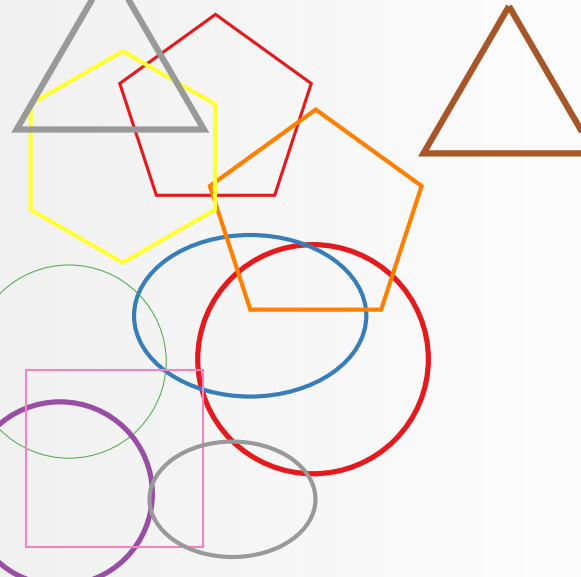[{"shape": "circle", "thickness": 2.5, "radius": 0.99, "center": [0.539, 0.377]}, {"shape": "pentagon", "thickness": 1.5, "radius": 0.87, "center": [0.371, 0.801]}, {"shape": "oval", "thickness": 2, "radius": 1.0, "center": [0.43, 0.452]}, {"shape": "circle", "thickness": 0.5, "radius": 0.84, "center": [0.119, 0.373]}, {"shape": "circle", "thickness": 2.5, "radius": 0.79, "center": [0.103, 0.144]}, {"shape": "pentagon", "thickness": 2, "radius": 0.96, "center": [0.543, 0.618]}, {"shape": "hexagon", "thickness": 2, "radius": 0.92, "center": [0.211, 0.727]}, {"shape": "triangle", "thickness": 3, "radius": 0.85, "center": [0.876, 0.818]}, {"shape": "square", "thickness": 1, "radius": 0.76, "center": [0.197, 0.205]}, {"shape": "oval", "thickness": 2, "radius": 0.71, "center": [0.4, 0.135]}, {"shape": "triangle", "thickness": 3, "radius": 0.93, "center": [0.19, 0.868]}]